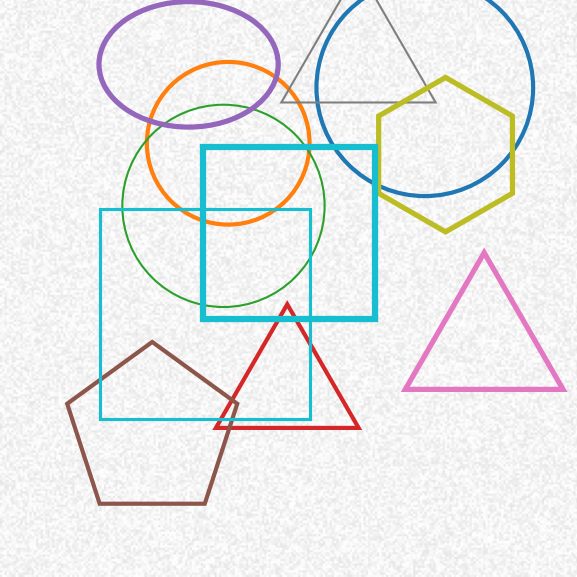[{"shape": "circle", "thickness": 2, "radius": 0.94, "center": [0.736, 0.847]}, {"shape": "circle", "thickness": 2, "radius": 0.7, "center": [0.395, 0.751]}, {"shape": "circle", "thickness": 1, "radius": 0.88, "center": [0.387, 0.643]}, {"shape": "triangle", "thickness": 2, "radius": 0.71, "center": [0.497, 0.33]}, {"shape": "oval", "thickness": 2.5, "radius": 0.78, "center": [0.327, 0.888]}, {"shape": "pentagon", "thickness": 2, "radius": 0.77, "center": [0.264, 0.252]}, {"shape": "triangle", "thickness": 2.5, "radius": 0.79, "center": [0.838, 0.404]}, {"shape": "triangle", "thickness": 1, "radius": 0.77, "center": [0.621, 0.899]}, {"shape": "hexagon", "thickness": 2.5, "radius": 0.67, "center": [0.772, 0.731]}, {"shape": "square", "thickness": 3, "radius": 0.74, "center": [0.5, 0.596]}, {"shape": "square", "thickness": 1.5, "radius": 0.91, "center": [0.355, 0.455]}]